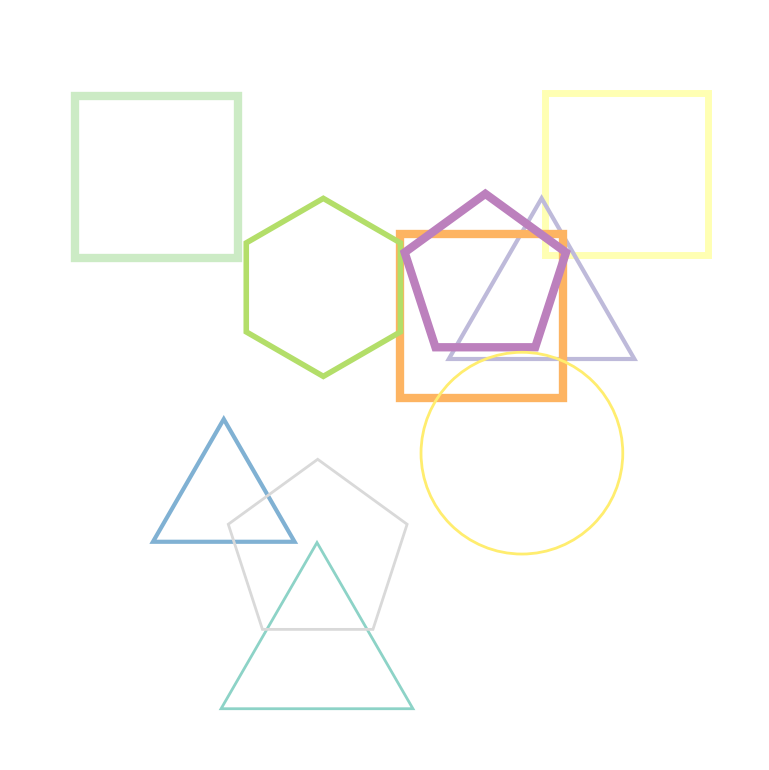[{"shape": "triangle", "thickness": 1, "radius": 0.72, "center": [0.412, 0.152]}, {"shape": "square", "thickness": 2.5, "radius": 0.53, "center": [0.814, 0.774]}, {"shape": "triangle", "thickness": 1.5, "radius": 0.7, "center": [0.703, 0.603]}, {"shape": "triangle", "thickness": 1.5, "radius": 0.53, "center": [0.291, 0.349]}, {"shape": "square", "thickness": 3, "radius": 0.53, "center": [0.625, 0.589]}, {"shape": "hexagon", "thickness": 2, "radius": 0.58, "center": [0.42, 0.627]}, {"shape": "pentagon", "thickness": 1, "radius": 0.61, "center": [0.413, 0.281]}, {"shape": "pentagon", "thickness": 3, "radius": 0.55, "center": [0.63, 0.638]}, {"shape": "square", "thickness": 3, "radius": 0.53, "center": [0.203, 0.77]}, {"shape": "circle", "thickness": 1, "radius": 0.66, "center": [0.678, 0.411]}]